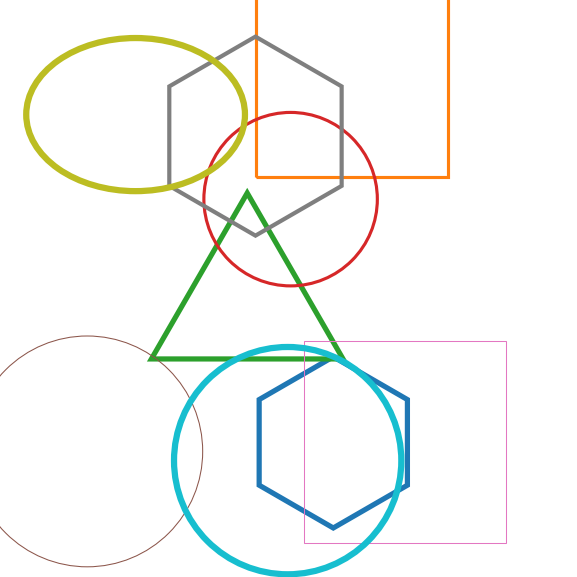[{"shape": "hexagon", "thickness": 2.5, "radius": 0.74, "center": [0.577, 0.233]}, {"shape": "square", "thickness": 1.5, "radius": 0.83, "center": [0.61, 0.858]}, {"shape": "triangle", "thickness": 2.5, "radius": 0.96, "center": [0.428, 0.473]}, {"shape": "circle", "thickness": 1.5, "radius": 0.75, "center": [0.503, 0.654]}, {"shape": "circle", "thickness": 0.5, "radius": 1.0, "center": [0.151, 0.217]}, {"shape": "square", "thickness": 0.5, "radius": 0.88, "center": [0.702, 0.234]}, {"shape": "hexagon", "thickness": 2, "radius": 0.86, "center": [0.442, 0.763]}, {"shape": "oval", "thickness": 3, "radius": 0.95, "center": [0.235, 0.801]}, {"shape": "circle", "thickness": 3, "radius": 0.98, "center": [0.498, 0.201]}]